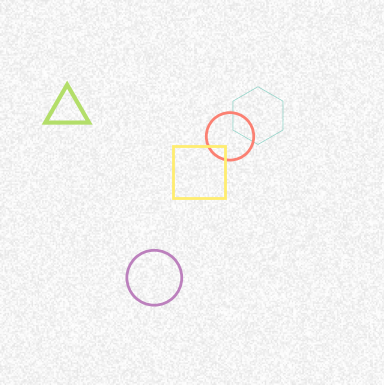[{"shape": "hexagon", "thickness": 0.5, "radius": 0.38, "center": [0.67, 0.7]}, {"shape": "circle", "thickness": 2, "radius": 0.31, "center": [0.597, 0.646]}, {"shape": "triangle", "thickness": 3, "radius": 0.33, "center": [0.174, 0.714]}, {"shape": "circle", "thickness": 2, "radius": 0.36, "center": [0.401, 0.279]}, {"shape": "square", "thickness": 2, "radius": 0.34, "center": [0.516, 0.553]}]